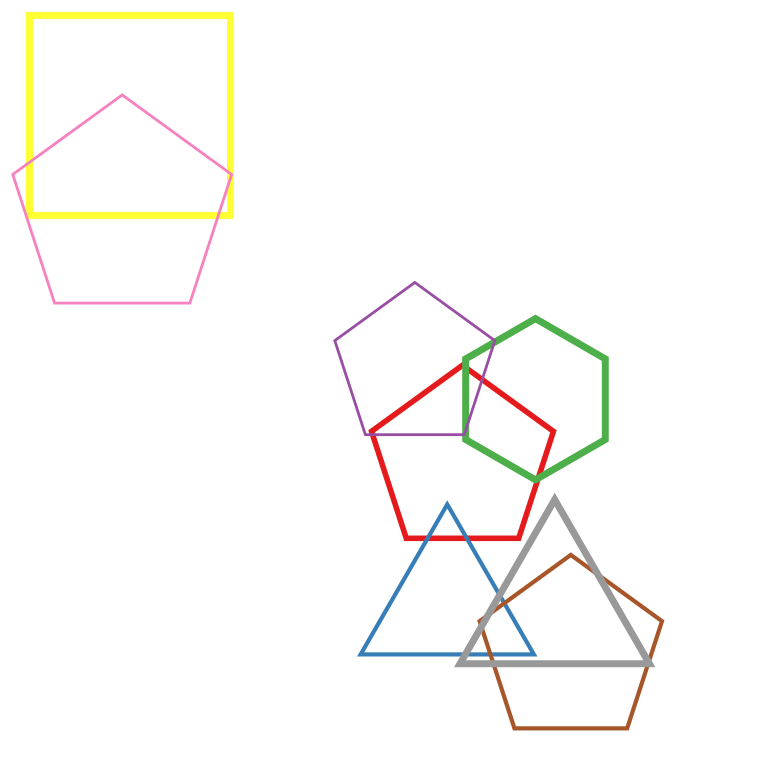[{"shape": "pentagon", "thickness": 2, "radius": 0.62, "center": [0.601, 0.401]}, {"shape": "triangle", "thickness": 1.5, "radius": 0.65, "center": [0.581, 0.215]}, {"shape": "hexagon", "thickness": 2.5, "radius": 0.52, "center": [0.695, 0.482]}, {"shape": "pentagon", "thickness": 1, "radius": 0.55, "center": [0.539, 0.524]}, {"shape": "square", "thickness": 2.5, "radius": 0.65, "center": [0.168, 0.85]}, {"shape": "pentagon", "thickness": 1.5, "radius": 0.62, "center": [0.741, 0.155]}, {"shape": "pentagon", "thickness": 1, "radius": 0.75, "center": [0.159, 0.727]}, {"shape": "triangle", "thickness": 2.5, "radius": 0.71, "center": [0.72, 0.209]}]